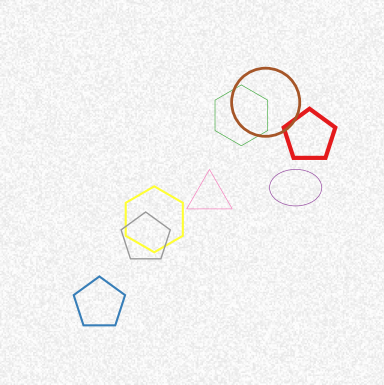[{"shape": "pentagon", "thickness": 3, "radius": 0.35, "center": [0.804, 0.647]}, {"shape": "pentagon", "thickness": 1.5, "radius": 0.35, "center": [0.258, 0.212]}, {"shape": "hexagon", "thickness": 0.5, "radius": 0.39, "center": [0.627, 0.7]}, {"shape": "oval", "thickness": 0.5, "radius": 0.34, "center": [0.768, 0.513]}, {"shape": "hexagon", "thickness": 1.5, "radius": 0.43, "center": [0.401, 0.43]}, {"shape": "circle", "thickness": 2, "radius": 0.44, "center": [0.69, 0.734]}, {"shape": "triangle", "thickness": 0.5, "radius": 0.34, "center": [0.544, 0.492]}, {"shape": "pentagon", "thickness": 1, "radius": 0.34, "center": [0.378, 0.382]}]